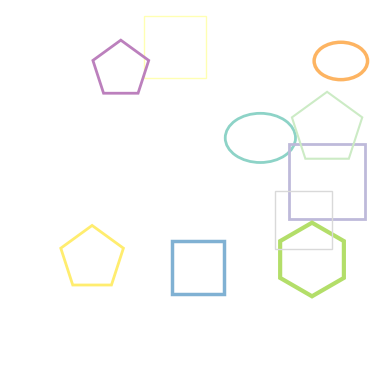[{"shape": "oval", "thickness": 2, "radius": 0.46, "center": [0.676, 0.642]}, {"shape": "square", "thickness": 1, "radius": 0.4, "center": [0.456, 0.878]}, {"shape": "square", "thickness": 2, "radius": 0.49, "center": [0.849, 0.529]}, {"shape": "square", "thickness": 2.5, "radius": 0.34, "center": [0.514, 0.305]}, {"shape": "oval", "thickness": 2.5, "radius": 0.35, "center": [0.885, 0.842]}, {"shape": "hexagon", "thickness": 3, "radius": 0.48, "center": [0.81, 0.326]}, {"shape": "square", "thickness": 1, "radius": 0.37, "center": [0.789, 0.428]}, {"shape": "pentagon", "thickness": 2, "radius": 0.38, "center": [0.314, 0.82]}, {"shape": "pentagon", "thickness": 1.5, "radius": 0.48, "center": [0.85, 0.665]}, {"shape": "pentagon", "thickness": 2, "radius": 0.43, "center": [0.239, 0.329]}]